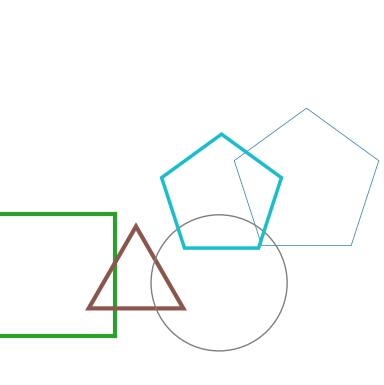[{"shape": "pentagon", "thickness": 0.5, "radius": 0.99, "center": [0.796, 0.522]}, {"shape": "square", "thickness": 3, "radius": 0.79, "center": [0.141, 0.286]}, {"shape": "triangle", "thickness": 3, "radius": 0.71, "center": [0.353, 0.27]}, {"shape": "circle", "thickness": 1, "radius": 0.88, "center": [0.569, 0.265]}, {"shape": "pentagon", "thickness": 2.5, "radius": 0.82, "center": [0.575, 0.488]}]